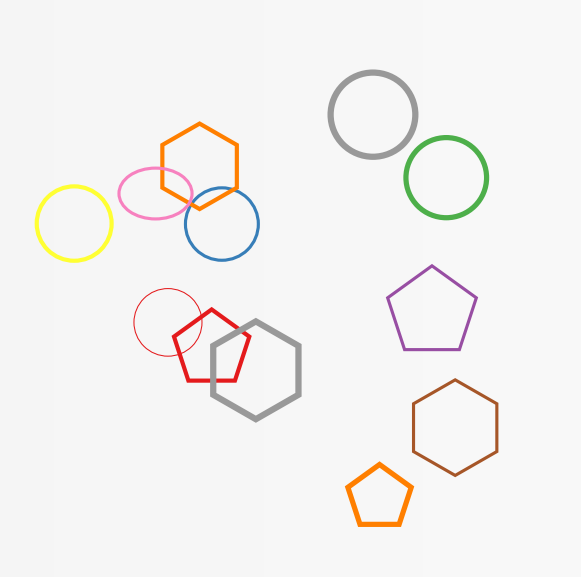[{"shape": "pentagon", "thickness": 2, "radius": 0.34, "center": [0.364, 0.395]}, {"shape": "circle", "thickness": 0.5, "radius": 0.29, "center": [0.289, 0.441]}, {"shape": "circle", "thickness": 1.5, "radius": 0.31, "center": [0.382, 0.611]}, {"shape": "circle", "thickness": 2.5, "radius": 0.35, "center": [0.768, 0.691]}, {"shape": "pentagon", "thickness": 1.5, "radius": 0.4, "center": [0.743, 0.459]}, {"shape": "pentagon", "thickness": 2.5, "radius": 0.29, "center": [0.653, 0.138]}, {"shape": "hexagon", "thickness": 2, "radius": 0.37, "center": [0.343, 0.711]}, {"shape": "circle", "thickness": 2, "radius": 0.32, "center": [0.128, 0.612]}, {"shape": "hexagon", "thickness": 1.5, "radius": 0.41, "center": [0.783, 0.259]}, {"shape": "oval", "thickness": 1.5, "radius": 0.31, "center": [0.268, 0.664]}, {"shape": "hexagon", "thickness": 3, "radius": 0.42, "center": [0.44, 0.358]}, {"shape": "circle", "thickness": 3, "radius": 0.36, "center": [0.642, 0.801]}]